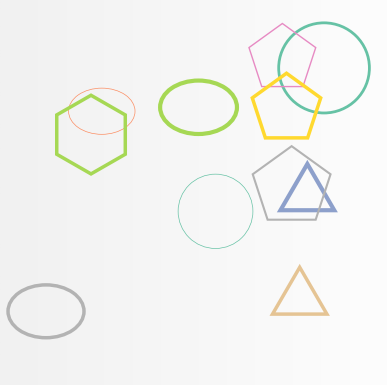[{"shape": "circle", "thickness": 0.5, "radius": 0.48, "center": [0.556, 0.451]}, {"shape": "circle", "thickness": 2, "radius": 0.59, "center": [0.836, 0.824]}, {"shape": "oval", "thickness": 0.5, "radius": 0.43, "center": [0.263, 0.711]}, {"shape": "triangle", "thickness": 3, "radius": 0.4, "center": [0.793, 0.494]}, {"shape": "pentagon", "thickness": 1, "radius": 0.45, "center": [0.729, 0.848]}, {"shape": "oval", "thickness": 3, "radius": 0.5, "center": [0.512, 0.721]}, {"shape": "hexagon", "thickness": 2.5, "radius": 0.51, "center": [0.235, 0.65]}, {"shape": "pentagon", "thickness": 2.5, "radius": 0.46, "center": [0.739, 0.717]}, {"shape": "triangle", "thickness": 2.5, "radius": 0.41, "center": [0.773, 0.225]}, {"shape": "oval", "thickness": 2.5, "radius": 0.49, "center": [0.119, 0.191]}, {"shape": "pentagon", "thickness": 1.5, "radius": 0.53, "center": [0.753, 0.515]}]